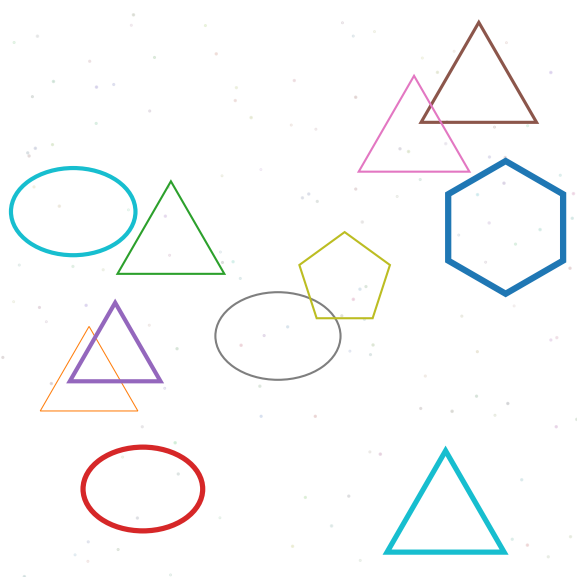[{"shape": "hexagon", "thickness": 3, "radius": 0.57, "center": [0.876, 0.605]}, {"shape": "triangle", "thickness": 0.5, "radius": 0.49, "center": [0.154, 0.336]}, {"shape": "triangle", "thickness": 1, "radius": 0.53, "center": [0.296, 0.578]}, {"shape": "oval", "thickness": 2.5, "radius": 0.52, "center": [0.247, 0.152]}, {"shape": "triangle", "thickness": 2, "radius": 0.45, "center": [0.199, 0.384]}, {"shape": "triangle", "thickness": 1.5, "radius": 0.58, "center": [0.829, 0.845]}, {"shape": "triangle", "thickness": 1, "radius": 0.55, "center": [0.717, 0.757]}, {"shape": "oval", "thickness": 1, "radius": 0.54, "center": [0.481, 0.417]}, {"shape": "pentagon", "thickness": 1, "radius": 0.41, "center": [0.597, 0.515]}, {"shape": "triangle", "thickness": 2.5, "radius": 0.58, "center": [0.772, 0.102]}, {"shape": "oval", "thickness": 2, "radius": 0.54, "center": [0.127, 0.633]}]